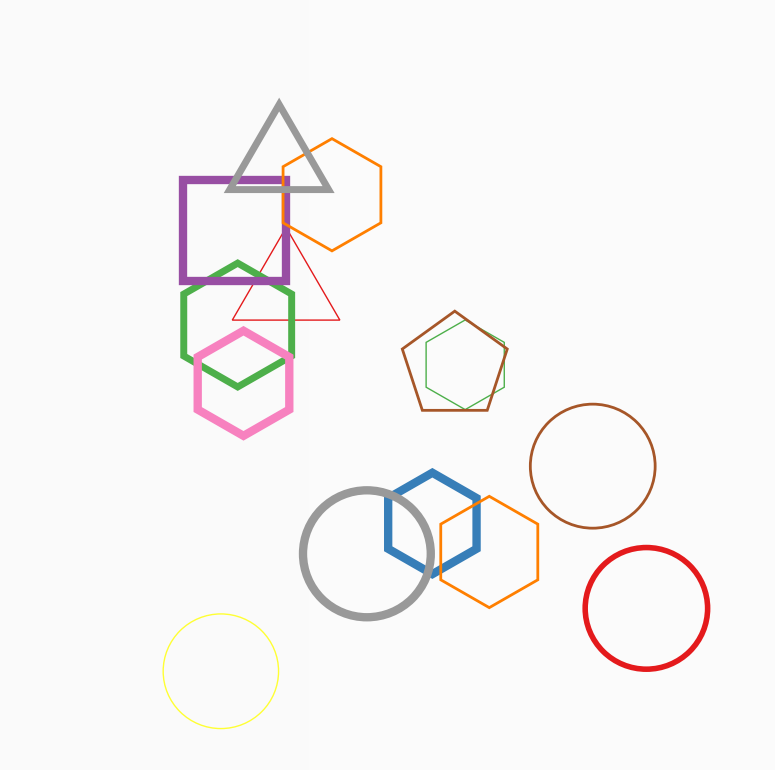[{"shape": "circle", "thickness": 2, "radius": 0.39, "center": [0.834, 0.21]}, {"shape": "triangle", "thickness": 0.5, "radius": 0.4, "center": [0.369, 0.624]}, {"shape": "hexagon", "thickness": 3, "radius": 0.33, "center": [0.558, 0.32]}, {"shape": "hexagon", "thickness": 2.5, "radius": 0.4, "center": [0.307, 0.578]}, {"shape": "hexagon", "thickness": 0.5, "radius": 0.29, "center": [0.6, 0.526]}, {"shape": "square", "thickness": 3, "radius": 0.33, "center": [0.303, 0.701]}, {"shape": "hexagon", "thickness": 1, "radius": 0.36, "center": [0.428, 0.747]}, {"shape": "hexagon", "thickness": 1, "radius": 0.36, "center": [0.631, 0.283]}, {"shape": "circle", "thickness": 0.5, "radius": 0.37, "center": [0.285, 0.128]}, {"shape": "circle", "thickness": 1, "radius": 0.4, "center": [0.765, 0.395]}, {"shape": "pentagon", "thickness": 1, "radius": 0.36, "center": [0.587, 0.525]}, {"shape": "hexagon", "thickness": 3, "radius": 0.34, "center": [0.314, 0.502]}, {"shape": "triangle", "thickness": 2.5, "radius": 0.37, "center": [0.36, 0.791]}, {"shape": "circle", "thickness": 3, "radius": 0.41, "center": [0.473, 0.281]}]